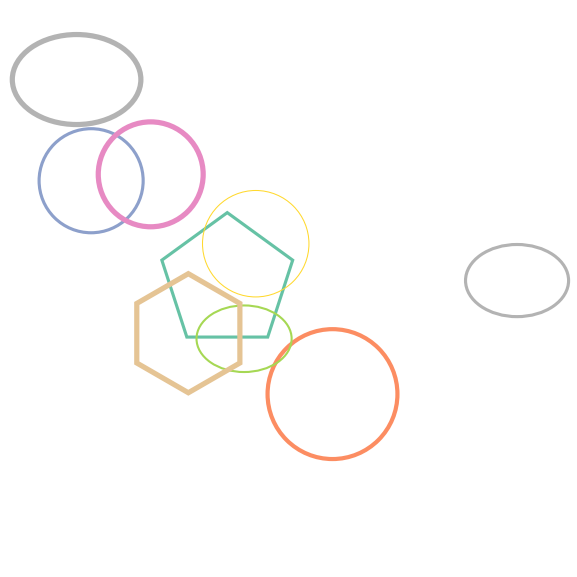[{"shape": "pentagon", "thickness": 1.5, "radius": 0.6, "center": [0.394, 0.512]}, {"shape": "circle", "thickness": 2, "radius": 0.56, "center": [0.576, 0.317]}, {"shape": "circle", "thickness": 1.5, "radius": 0.45, "center": [0.158, 0.686]}, {"shape": "circle", "thickness": 2.5, "radius": 0.45, "center": [0.261, 0.697]}, {"shape": "oval", "thickness": 1, "radius": 0.41, "center": [0.423, 0.413]}, {"shape": "circle", "thickness": 0.5, "radius": 0.46, "center": [0.443, 0.577]}, {"shape": "hexagon", "thickness": 2.5, "radius": 0.52, "center": [0.326, 0.422]}, {"shape": "oval", "thickness": 1.5, "radius": 0.45, "center": [0.895, 0.513]}, {"shape": "oval", "thickness": 2.5, "radius": 0.56, "center": [0.133, 0.861]}]